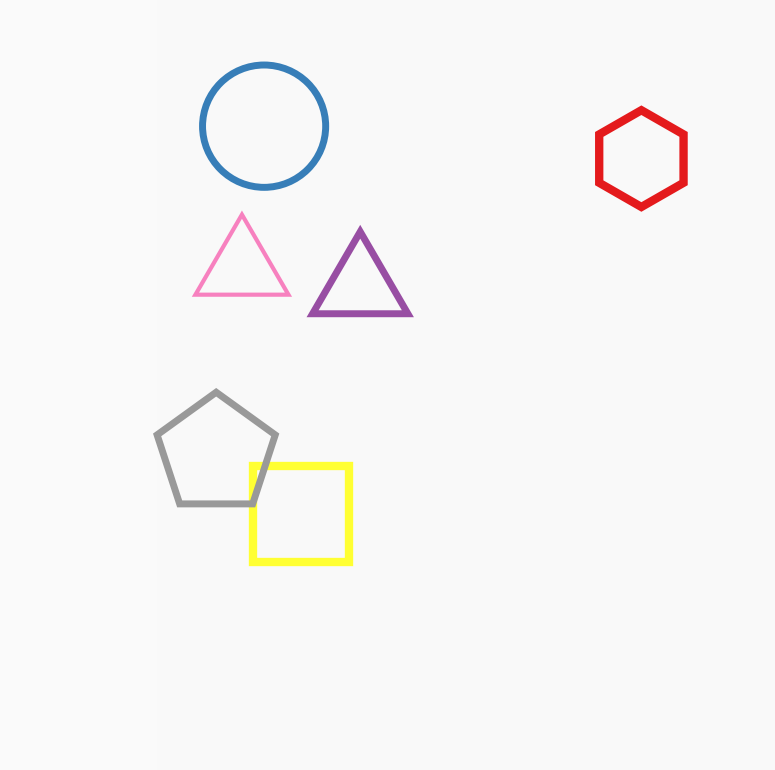[{"shape": "hexagon", "thickness": 3, "radius": 0.31, "center": [0.828, 0.794]}, {"shape": "circle", "thickness": 2.5, "radius": 0.4, "center": [0.341, 0.836]}, {"shape": "triangle", "thickness": 2.5, "radius": 0.35, "center": [0.465, 0.628]}, {"shape": "square", "thickness": 3, "radius": 0.31, "center": [0.389, 0.332]}, {"shape": "triangle", "thickness": 1.5, "radius": 0.35, "center": [0.312, 0.652]}, {"shape": "pentagon", "thickness": 2.5, "radius": 0.4, "center": [0.279, 0.41]}]